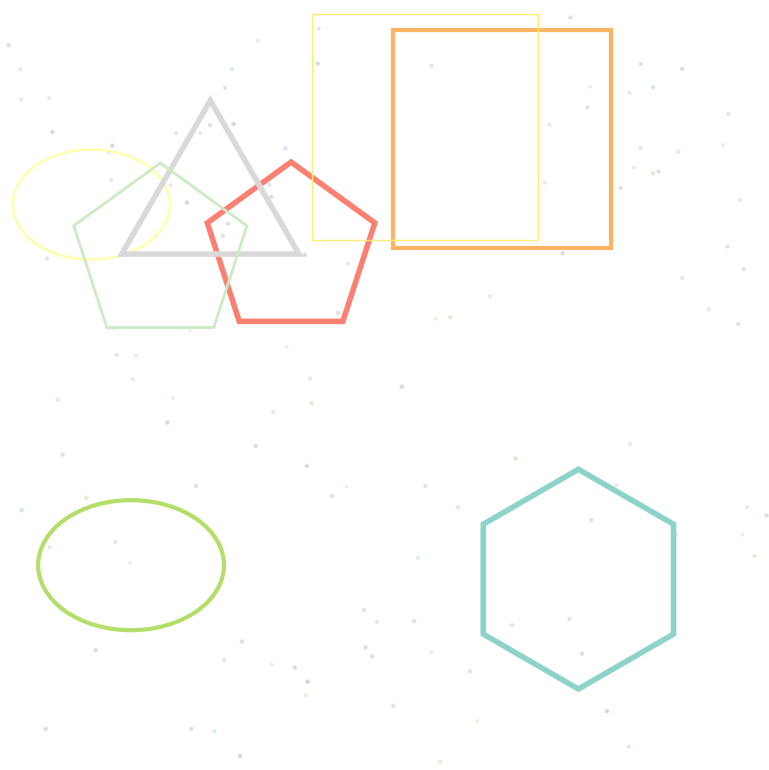[{"shape": "hexagon", "thickness": 2, "radius": 0.71, "center": [0.751, 0.248]}, {"shape": "oval", "thickness": 1, "radius": 0.51, "center": [0.119, 0.734]}, {"shape": "pentagon", "thickness": 2, "radius": 0.57, "center": [0.378, 0.675]}, {"shape": "square", "thickness": 1.5, "radius": 0.71, "center": [0.652, 0.82]}, {"shape": "oval", "thickness": 1.5, "radius": 0.6, "center": [0.17, 0.266]}, {"shape": "triangle", "thickness": 2, "radius": 0.66, "center": [0.273, 0.737]}, {"shape": "pentagon", "thickness": 1, "radius": 0.59, "center": [0.208, 0.67]}, {"shape": "square", "thickness": 0.5, "radius": 0.73, "center": [0.552, 0.835]}]